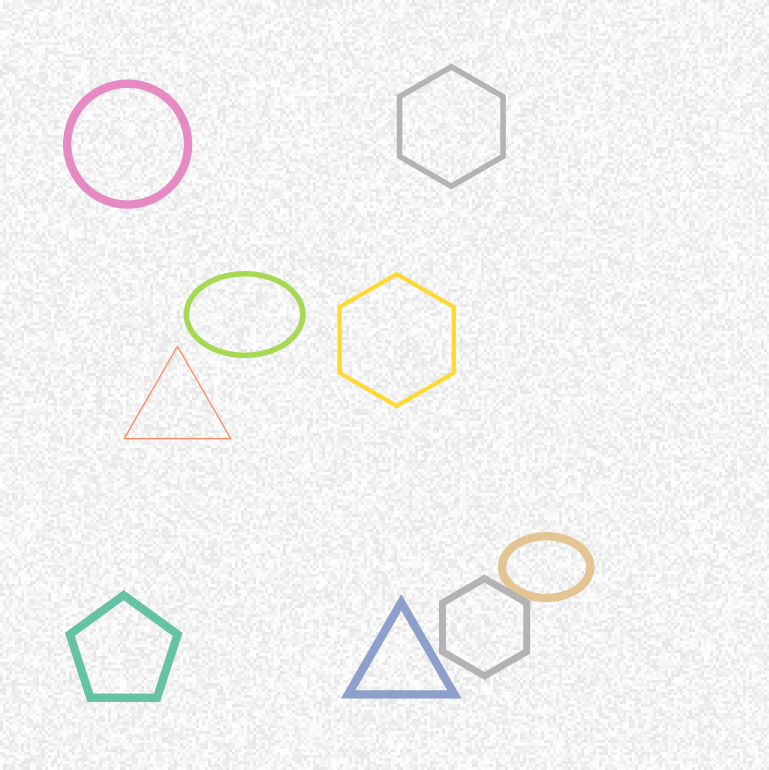[{"shape": "pentagon", "thickness": 3, "radius": 0.37, "center": [0.161, 0.153]}, {"shape": "triangle", "thickness": 0.5, "radius": 0.4, "center": [0.23, 0.47]}, {"shape": "triangle", "thickness": 3, "radius": 0.4, "center": [0.521, 0.138]}, {"shape": "circle", "thickness": 3, "radius": 0.39, "center": [0.166, 0.813]}, {"shape": "oval", "thickness": 2, "radius": 0.38, "center": [0.318, 0.592]}, {"shape": "hexagon", "thickness": 1.5, "radius": 0.43, "center": [0.515, 0.558]}, {"shape": "oval", "thickness": 3, "radius": 0.29, "center": [0.709, 0.264]}, {"shape": "hexagon", "thickness": 2, "radius": 0.39, "center": [0.586, 0.836]}, {"shape": "hexagon", "thickness": 2.5, "radius": 0.32, "center": [0.629, 0.185]}]